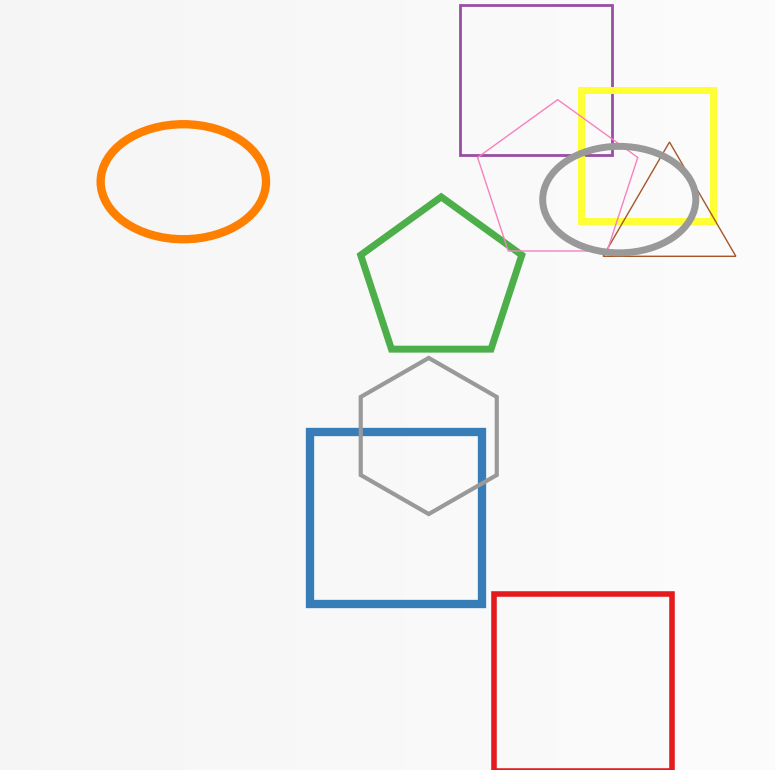[{"shape": "square", "thickness": 2, "radius": 0.57, "center": [0.752, 0.114]}, {"shape": "square", "thickness": 3, "radius": 0.56, "center": [0.511, 0.327]}, {"shape": "pentagon", "thickness": 2.5, "radius": 0.55, "center": [0.569, 0.635]}, {"shape": "square", "thickness": 1, "radius": 0.49, "center": [0.691, 0.896]}, {"shape": "oval", "thickness": 3, "radius": 0.53, "center": [0.237, 0.764]}, {"shape": "square", "thickness": 2.5, "radius": 0.43, "center": [0.835, 0.798]}, {"shape": "triangle", "thickness": 0.5, "radius": 0.49, "center": [0.864, 0.717]}, {"shape": "pentagon", "thickness": 0.5, "radius": 0.54, "center": [0.72, 0.762]}, {"shape": "oval", "thickness": 2.5, "radius": 0.49, "center": [0.799, 0.741]}, {"shape": "hexagon", "thickness": 1.5, "radius": 0.51, "center": [0.553, 0.434]}]